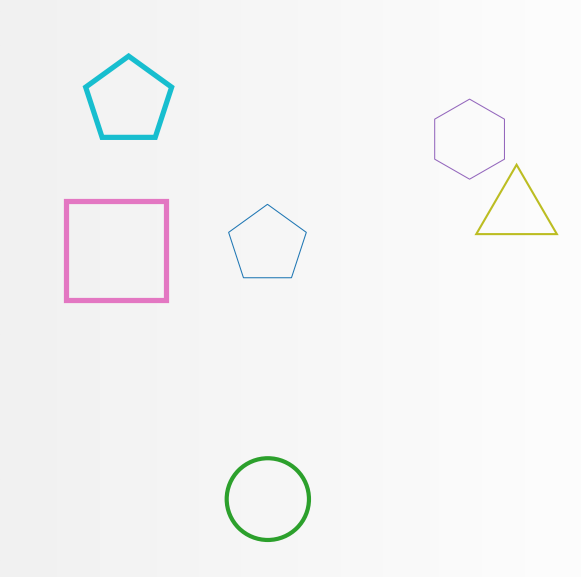[{"shape": "pentagon", "thickness": 0.5, "radius": 0.35, "center": [0.46, 0.575]}, {"shape": "circle", "thickness": 2, "radius": 0.35, "center": [0.461, 0.135]}, {"shape": "hexagon", "thickness": 0.5, "radius": 0.35, "center": [0.808, 0.758]}, {"shape": "square", "thickness": 2.5, "radius": 0.43, "center": [0.2, 0.566]}, {"shape": "triangle", "thickness": 1, "radius": 0.4, "center": [0.889, 0.634]}, {"shape": "pentagon", "thickness": 2.5, "radius": 0.39, "center": [0.221, 0.824]}]